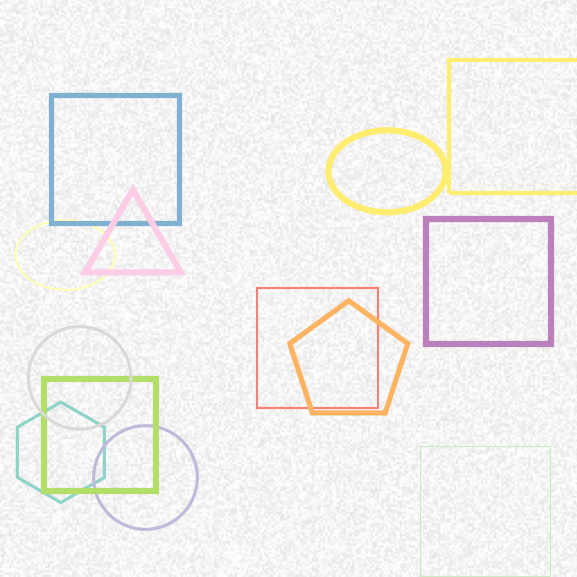[{"shape": "hexagon", "thickness": 1.5, "radius": 0.43, "center": [0.105, 0.216]}, {"shape": "oval", "thickness": 1, "radius": 0.43, "center": [0.113, 0.558]}, {"shape": "circle", "thickness": 1.5, "radius": 0.45, "center": [0.252, 0.172]}, {"shape": "square", "thickness": 1, "radius": 0.52, "center": [0.55, 0.397]}, {"shape": "square", "thickness": 2.5, "radius": 0.56, "center": [0.199, 0.724]}, {"shape": "pentagon", "thickness": 2.5, "radius": 0.54, "center": [0.604, 0.371]}, {"shape": "square", "thickness": 3, "radius": 0.48, "center": [0.173, 0.246]}, {"shape": "triangle", "thickness": 3, "radius": 0.48, "center": [0.23, 0.575]}, {"shape": "circle", "thickness": 1.5, "radius": 0.44, "center": [0.138, 0.345]}, {"shape": "square", "thickness": 3, "radius": 0.54, "center": [0.846, 0.511]}, {"shape": "square", "thickness": 0.5, "radius": 0.56, "center": [0.839, 0.114]}, {"shape": "oval", "thickness": 3, "radius": 0.51, "center": [0.67, 0.703]}, {"shape": "square", "thickness": 2, "radius": 0.58, "center": [0.893, 0.78]}]